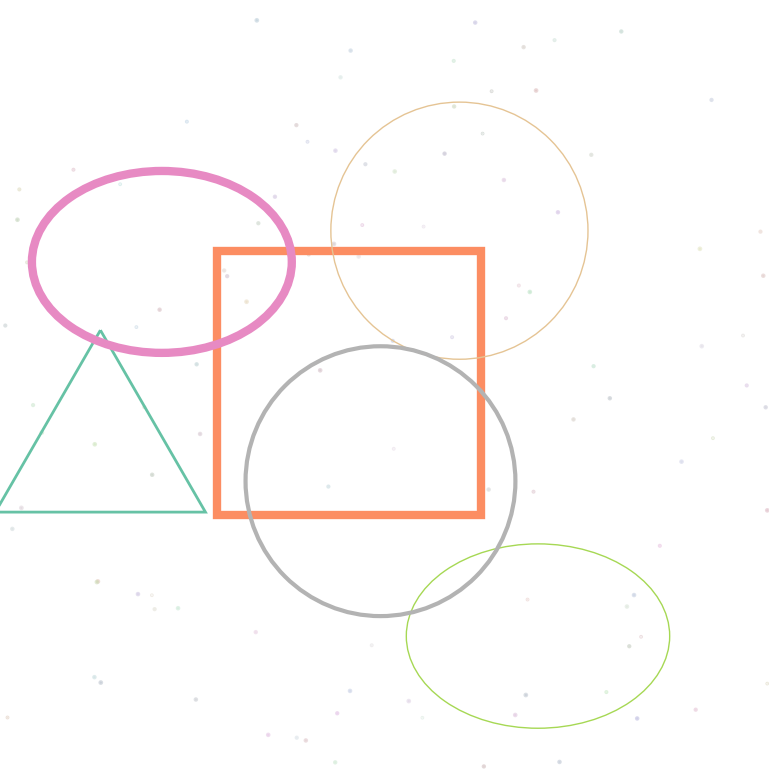[{"shape": "triangle", "thickness": 1, "radius": 0.79, "center": [0.13, 0.414]}, {"shape": "square", "thickness": 3, "radius": 0.86, "center": [0.454, 0.503]}, {"shape": "oval", "thickness": 3, "radius": 0.84, "center": [0.21, 0.66]}, {"shape": "oval", "thickness": 0.5, "radius": 0.86, "center": [0.699, 0.174]}, {"shape": "circle", "thickness": 0.5, "radius": 0.83, "center": [0.597, 0.7]}, {"shape": "circle", "thickness": 1.5, "radius": 0.88, "center": [0.494, 0.375]}]